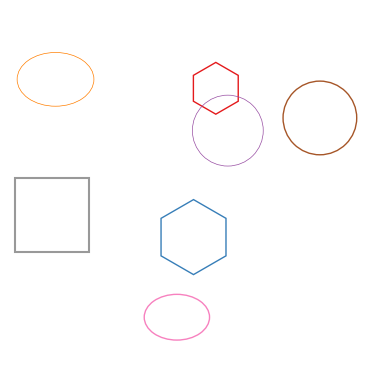[{"shape": "hexagon", "thickness": 1, "radius": 0.34, "center": [0.561, 0.771]}, {"shape": "hexagon", "thickness": 1, "radius": 0.49, "center": [0.503, 0.384]}, {"shape": "circle", "thickness": 0.5, "radius": 0.46, "center": [0.592, 0.661]}, {"shape": "oval", "thickness": 0.5, "radius": 0.5, "center": [0.144, 0.794]}, {"shape": "circle", "thickness": 1, "radius": 0.48, "center": [0.831, 0.694]}, {"shape": "oval", "thickness": 1, "radius": 0.42, "center": [0.459, 0.176]}, {"shape": "square", "thickness": 1.5, "radius": 0.48, "center": [0.135, 0.442]}]